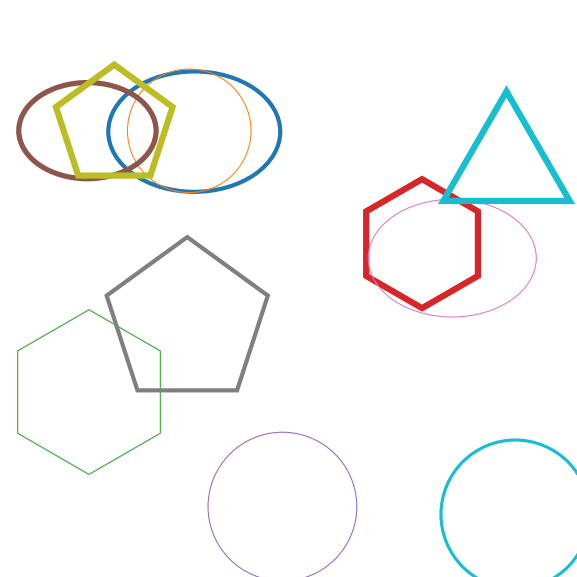[{"shape": "oval", "thickness": 2, "radius": 0.74, "center": [0.336, 0.771]}, {"shape": "circle", "thickness": 0.5, "radius": 0.53, "center": [0.328, 0.773]}, {"shape": "hexagon", "thickness": 0.5, "radius": 0.71, "center": [0.154, 0.32]}, {"shape": "hexagon", "thickness": 3, "radius": 0.56, "center": [0.731, 0.577]}, {"shape": "circle", "thickness": 0.5, "radius": 0.64, "center": [0.489, 0.122]}, {"shape": "oval", "thickness": 2.5, "radius": 0.59, "center": [0.151, 0.773]}, {"shape": "oval", "thickness": 0.5, "radius": 0.73, "center": [0.783, 0.552]}, {"shape": "pentagon", "thickness": 2, "radius": 0.73, "center": [0.324, 0.442]}, {"shape": "pentagon", "thickness": 3, "radius": 0.53, "center": [0.198, 0.781]}, {"shape": "triangle", "thickness": 3, "radius": 0.63, "center": [0.877, 0.714]}, {"shape": "circle", "thickness": 1.5, "radius": 0.64, "center": [0.892, 0.109]}]